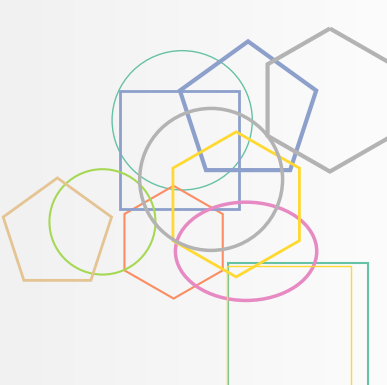[{"shape": "square", "thickness": 1.5, "radius": 0.91, "center": [0.769, 0.135]}, {"shape": "circle", "thickness": 1, "radius": 0.9, "center": [0.47, 0.688]}, {"shape": "hexagon", "thickness": 1.5, "radius": 0.73, "center": [0.448, 0.371]}, {"shape": "pentagon", "thickness": 3, "radius": 0.92, "center": [0.64, 0.708]}, {"shape": "square", "thickness": 2, "radius": 0.77, "center": [0.463, 0.61]}, {"shape": "oval", "thickness": 2.5, "radius": 0.91, "center": [0.635, 0.347]}, {"shape": "circle", "thickness": 1.5, "radius": 0.68, "center": [0.264, 0.424]}, {"shape": "hexagon", "thickness": 2, "radius": 0.94, "center": [0.609, 0.469]}, {"shape": "square", "thickness": 1, "radius": 0.8, "center": [0.746, 0.148]}, {"shape": "pentagon", "thickness": 2, "radius": 0.74, "center": [0.148, 0.391]}, {"shape": "hexagon", "thickness": 3, "radius": 0.93, "center": [0.851, 0.74]}, {"shape": "circle", "thickness": 2.5, "radius": 0.92, "center": [0.545, 0.534]}]